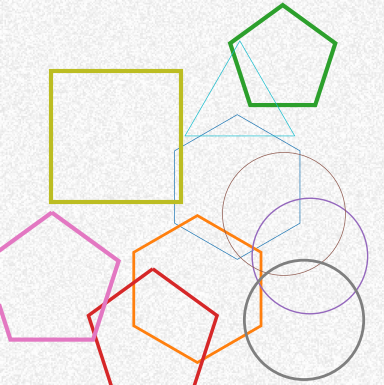[{"shape": "hexagon", "thickness": 0.5, "radius": 0.94, "center": [0.616, 0.514]}, {"shape": "hexagon", "thickness": 2, "radius": 0.95, "center": [0.513, 0.249]}, {"shape": "pentagon", "thickness": 3, "radius": 0.72, "center": [0.734, 0.843]}, {"shape": "pentagon", "thickness": 2.5, "radius": 0.88, "center": [0.397, 0.126]}, {"shape": "circle", "thickness": 1, "radius": 0.75, "center": [0.805, 0.335]}, {"shape": "circle", "thickness": 0.5, "radius": 0.8, "center": [0.738, 0.444]}, {"shape": "pentagon", "thickness": 3, "radius": 0.91, "center": [0.135, 0.266]}, {"shape": "circle", "thickness": 2, "radius": 0.77, "center": [0.79, 0.169]}, {"shape": "square", "thickness": 3, "radius": 0.85, "center": [0.301, 0.645]}, {"shape": "triangle", "thickness": 0.5, "radius": 0.82, "center": [0.623, 0.729]}]